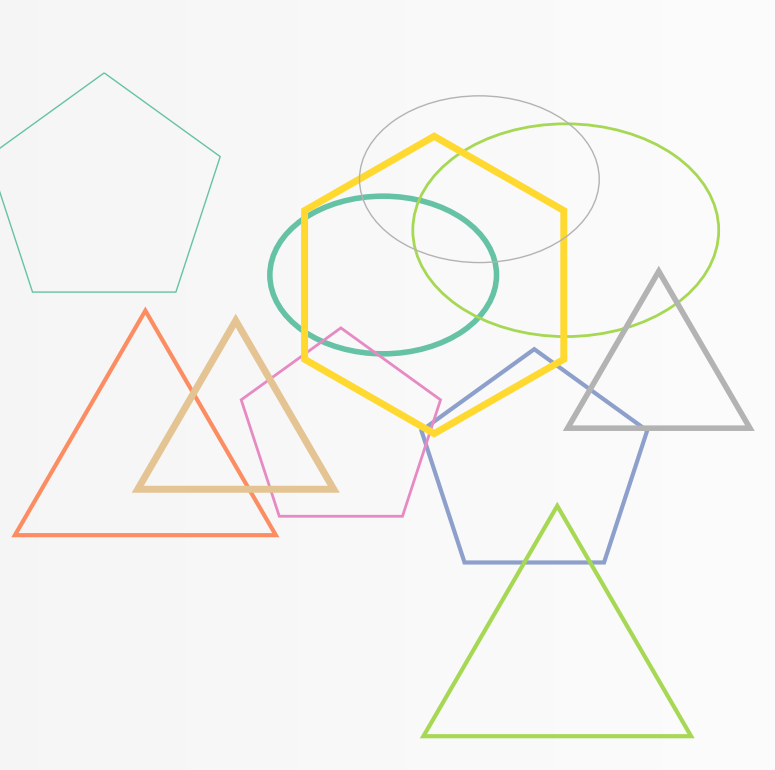[{"shape": "oval", "thickness": 2, "radius": 0.73, "center": [0.494, 0.643]}, {"shape": "pentagon", "thickness": 0.5, "radius": 0.79, "center": [0.134, 0.748]}, {"shape": "triangle", "thickness": 1.5, "radius": 0.97, "center": [0.188, 0.402]}, {"shape": "pentagon", "thickness": 1.5, "radius": 0.77, "center": [0.689, 0.393]}, {"shape": "pentagon", "thickness": 1, "radius": 0.68, "center": [0.44, 0.439]}, {"shape": "oval", "thickness": 1, "radius": 0.99, "center": [0.73, 0.701]}, {"shape": "triangle", "thickness": 1.5, "radius": 1.0, "center": [0.719, 0.144]}, {"shape": "hexagon", "thickness": 2.5, "radius": 0.97, "center": [0.56, 0.63]}, {"shape": "triangle", "thickness": 2.5, "radius": 0.73, "center": [0.304, 0.438]}, {"shape": "triangle", "thickness": 2, "radius": 0.68, "center": [0.85, 0.512]}, {"shape": "oval", "thickness": 0.5, "radius": 0.77, "center": [0.619, 0.767]}]